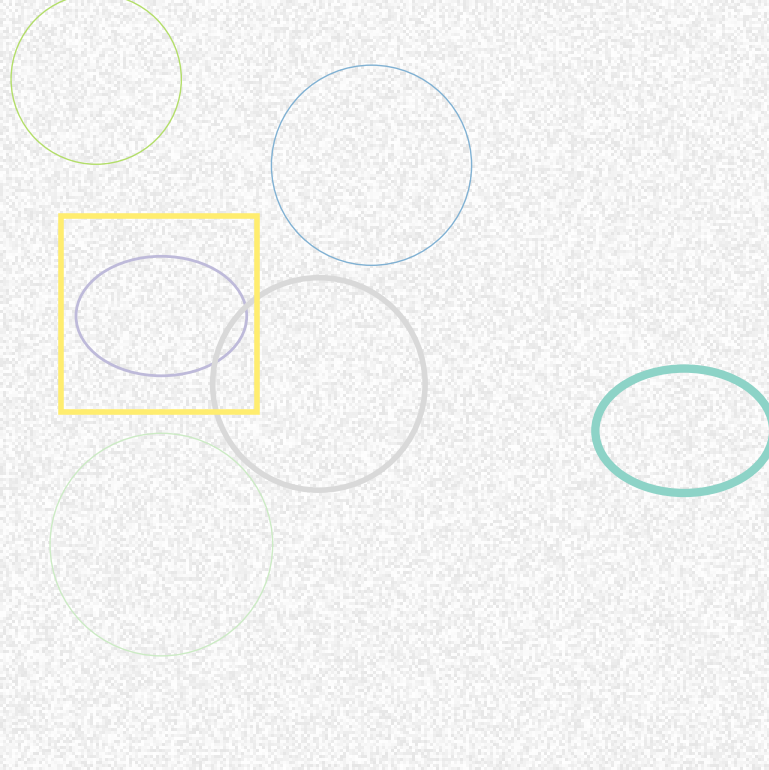[{"shape": "oval", "thickness": 3, "radius": 0.58, "center": [0.889, 0.441]}, {"shape": "oval", "thickness": 1, "radius": 0.55, "center": [0.21, 0.59]}, {"shape": "circle", "thickness": 0.5, "radius": 0.65, "center": [0.482, 0.785]}, {"shape": "circle", "thickness": 0.5, "radius": 0.55, "center": [0.125, 0.897]}, {"shape": "circle", "thickness": 2, "radius": 0.69, "center": [0.414, 0.501]}, {"shape": "circle", "thickness": 0.5, "radius": 0.72, "center": [0.21, 0.293]}, {"shape": "square", "thickness": 2, "radius": 0.63, "center": [0.206, 0.592]}]